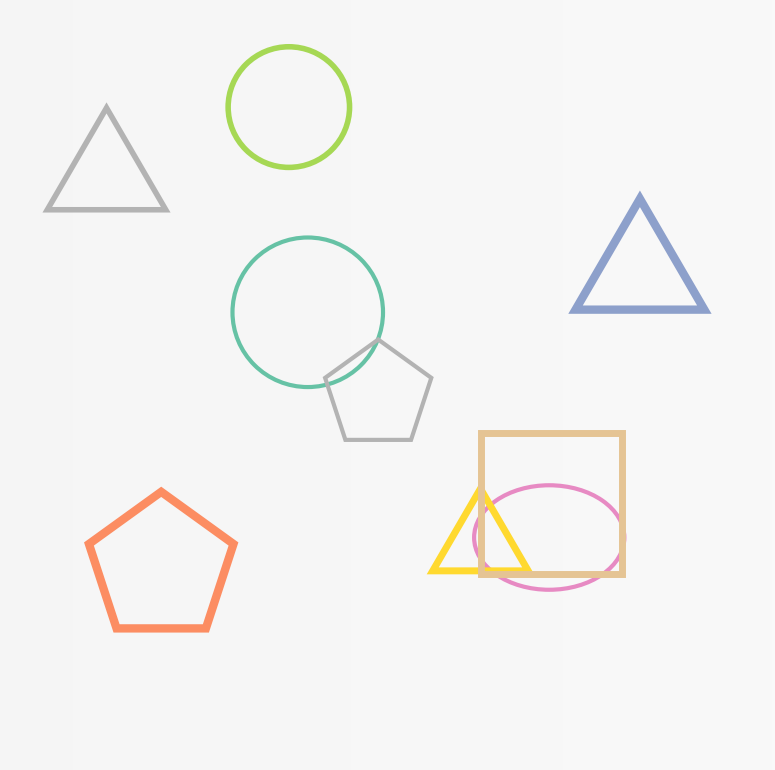[{"shape": "circle", "thickness": 1.5, "radius": 0.49, "center": [0.397, 0.594]}, {"shape": "pentagon", "thickness": 3, "radius": 0.49, "center": [0.208, 0.263]}, {"shape": "triangle", "thickness": 3, "radius": 0.48, "center": [0.826, 0.646]}, {"shape": "oval", "thickness": 1.5, "radius": 0.48, "center": [0.709, 0.302]}, {"shape": "circle", "thickness": 2, "radius": 0.39, "center": [0.373, 0.861]}, {"shape": "triangle", "thickness": 2.5, "radius": 0.36, "center": [0.62, 0.294]}, {"shape": "square", "thickness": 2.5, "radius": 0.46, "center": [0.711, 0.346]}, {"shape": "pentagon", "thickness": 1.5, "radius": 0.36, "center": [0.488, 0.487]}, {"shape": "triangle", "thickness": 2, "radius": 0.44, "center": [0.137, 0.772]}]